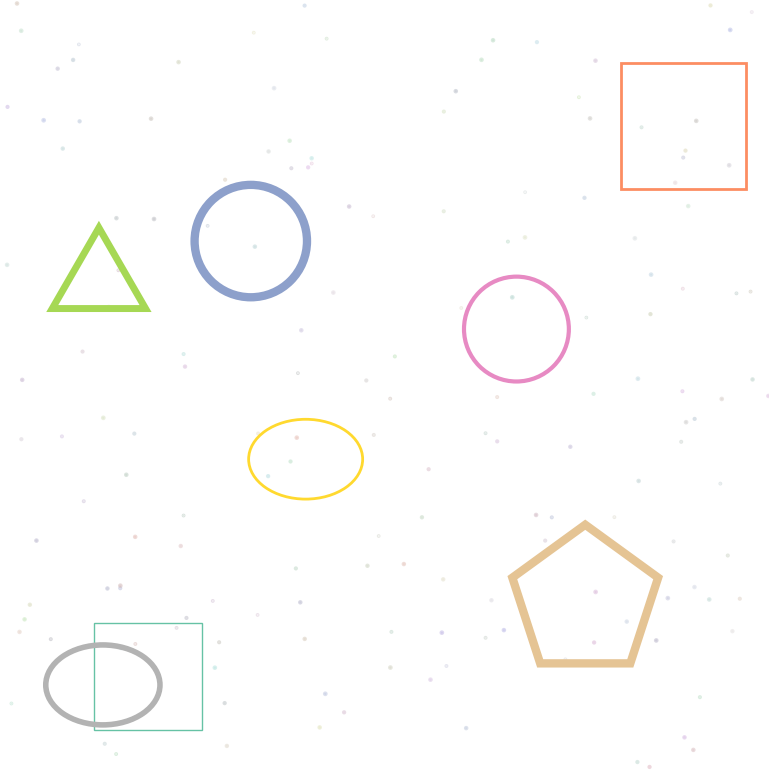[{"shape": "square", "thickness": 0.5, "radius": 0.35, "center": [0.193, 0.121]}, {"shape": "square", "thickness": 1, "radius": 0.41, "center": [0.888, 0.836]}, {"shape": "circle", "thickness": 3, "radius": 0.36, "center": [0.326, 0.687]}, {"shape": "circle", "thickness": 1.5, "radius": 0.34, "center": [0.671, 0.573]}, {"shape": "triangle", "thickness": 2.5, "radius": 0.35, "center": [0.128, 0.634]}, {"shape": "oval", "thickness": 1, "radius": 0.37, "center": [0.397, 0.404]}, {"shape": "pentagon", "thickness": 3, "radius": 0.5, "center": [0.76, 0.219]}, {"shape": "oval", "thickness": 2, "radius": 0.37, "center": [0.134, 0.111]}]